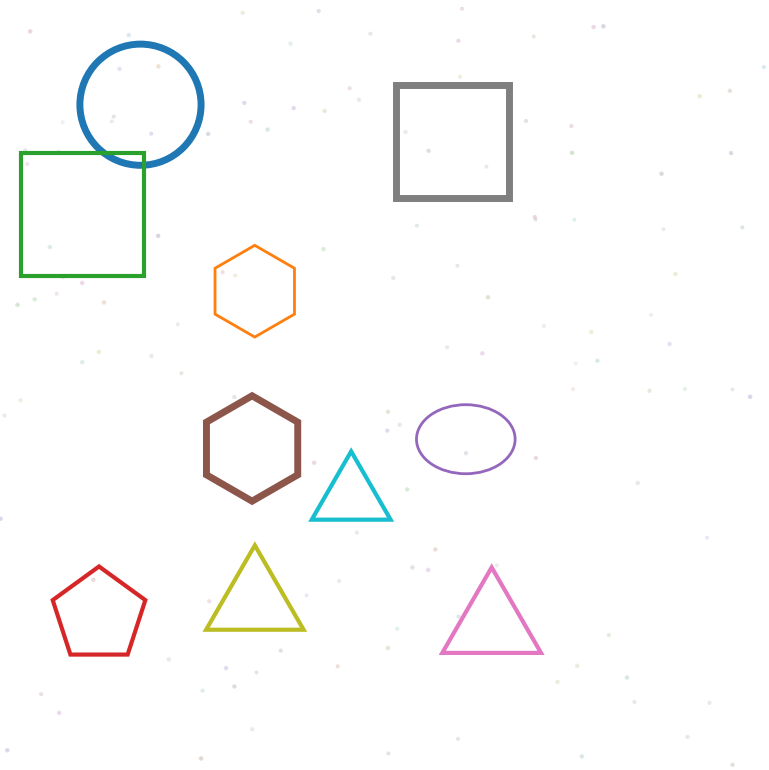[{"shape": "circle", "thickness": 2.5, "radius": 0.39, "center": [0.182, 0.864]}, {"shape": "hexagon", "thickness": 1, "radius": 0.3, "center": [0.331, 0.622]}, {"shape": "square", "thickness": 1.5, "radius": 0.4, "center": [0.107, 0.722]}, {"shape": "pentagon", "thickness": 1.5, "radius": 0.32, "center": [0.129, 0.201]}, {"shape": "oval", "thickness": 1, "radius": 0.32, "center": [0.605, 0.43]}, {"shape": "hexagon", "thickness": 2.5, "radius": 0.34, "center": [0.327, 0.418]}, {"shape": "triangle", "thickness": 1.5, "radius": 0.37, "center": [0.639, 0.189]}, {"shape": "square", "thickness": 2.5, "radius": 0.37, "center": [0.587, 0.816]}, {"shape": "triangle", "thickness": 1.5, "radius": 0.37, "center": [0.331, 0.219]}, {"shape": "triangle", "thickness": 1.5, "radius": 0.3, "center": [0.456, 0.355]}]